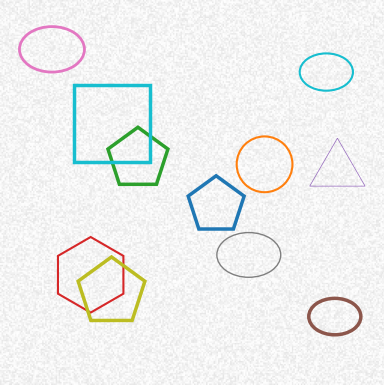[{"shape": "pentagon", "thickness": 2.5, "radius": 0.38, "center": [0.561, 0.467]}, {"shape": "circle", "thickness": 1.5, "radius": 0.36, "center": [0.687, 0.573]}, {"shape": "pentagon", "thickness": 2.5, "radius": 0.41, "center": [0.358, 0.588]}, {"shape": "hexagon", "thickness": 1.5, "radius": 0.49, "center": [0.236, 0.286]}, {"shape": "triangle", "thickness": 0.5, "radius": 0.42, "center": [0.876, 0.558]}, {"shape": "oval", "thickness": 2.5, "radius": 0.34, "center": [0.87, 0.178]}, {"shape": "oval", "thickness": 2, "radius": 0.42, "center": [0.135, 0.872]}, {"shape": "oval", "thickness": 1, "radius": 0.41, "center": [0.646, 0.338]}, {"shape": "pentagon", "thickness": 2.5, "radius": 0.46, "center": [0.29, 0.241]}, {"shape": "oval", "thickness": 1.5, "radius": 0.35, "center": [0.848, 0.813]}, {"shape": "square", "thickness": 2.5, "radius": 0.49, "center": [0.29, 0.679]}]